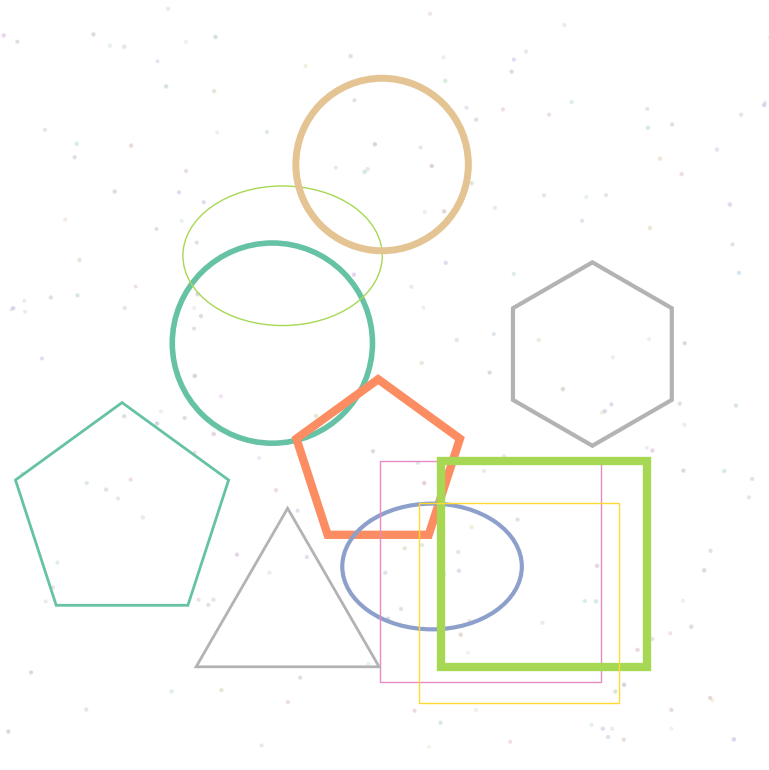[{"shape": "pentagon", "thickness": 1, "radius": 0.73, "center": [0.159, 0.332]}, {"shape": "circle", "thickness": 2, "radius": 0.65, "center": [0.354, 0.554]}, {"shape": "pentagon", "thickness": 3, "radius": 0.56, "center": [0.491, 0.396]}, {"shape": "oval", "thickness": 1.5, "radius": 0.58, "center": [0.561, 0.264]}, {"shape": "square", "thickness": 0.5, "radius": 0.72, "center": [0.637, 0.257]}, {"shape": "square", "thickness": 3, "radius": 0.67, "center": [0.707, 0.268]}, {"shape": "oval", "thickness": 0.5, "radius": 0.65, "center": [0.367, 0.668]}, {"shape": "square", "thickness": 0.5, "radius": 0.65, "center": [0.674, 0.217]}, {"shape": "circle", "thickness": 2.5, "radius": 0.56, "center": [0.496, 0.786]}, {"shape": "hexagon", "thickness": 1.5, "radius": 0.6, "center": [0.769, 0.54]}, {"shape": "triangle", "thickness": 1, "radius": 0.69, "center": [0.374, 0.203]}]